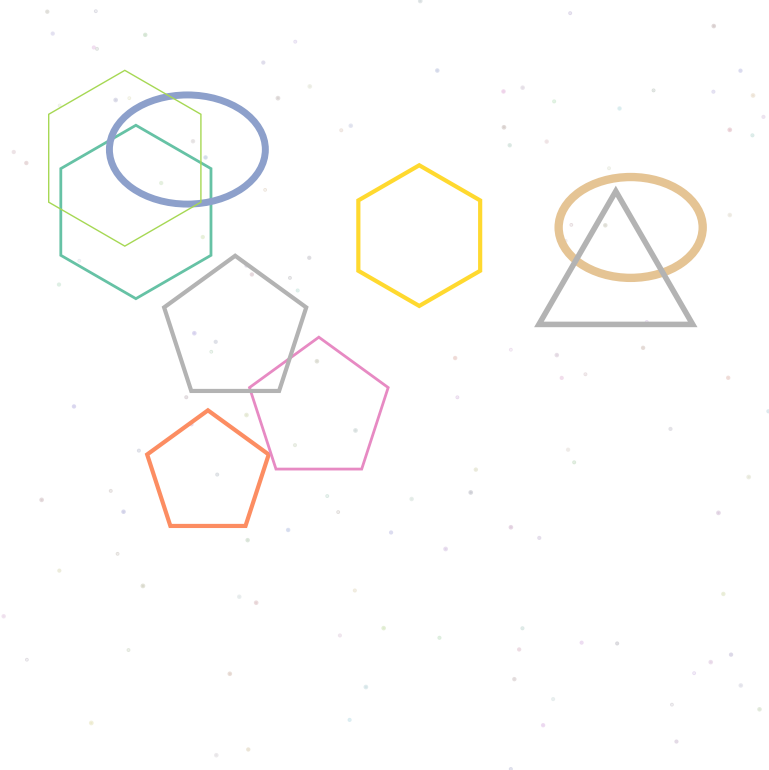[{"shape": "hexagon", "thickness": 1, "radius": 0.56, "center": [0.176, 0.725]}, {"shape": "pentagon", "thickness": 1.5, "radius": 0.42, "center": [0.27, 0.384]}, {"shape": "oval", "thickness": 2.5, "radius": 0.51, "center": [0.243, 0.806]}, {"shape": "pentagon", "thickness": 1, "radius": 0.47, "center": [0.414, 0.467]}, {"shape": "hexagon", "thickness": 0.5, "radius": 0.57, "center": [0.162, 0.795]}, {"shape": "hexagon", "thickness": 1.5, "radius": 0.46, "center": [0.544, 0.694]}, {"shape": "oval", "thickness": 3, "radius": 0.47, "center": [0.819, 0.705]}, {"shape": "pentagon", "thickness": 1.5, "radius": 0.49, "center": [0.305, 0.571]}, {"shape": "triangle", "thickness": 2, "radius": 0.58, "center": [0.8, 0.636]}]